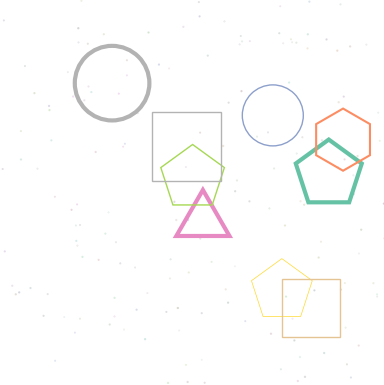[{"shape": "pentagon", "thickness": 3, "radius": 0.45, "center": [0.854, 0.547]}, {"shape": "hexagon", "thickness": 1.5, "radius": 0.4, "center": [0.891, 0.637]}, {"shape": "circle", "thickness": 1, "radius": 0.4, "center": [0.709, 0.7]}, {"shape": "triangle", "thickness": 3, "radius": 0.4, "center": [0.527, 0.427]}, {"shape": "pentagon", "thickness": 1, "radius": 0.43, "center": [0.5, 0.538]}, {"shape": "pentagon", "thickness": 0.5, "radius": 0.42, "center": [0.732, 0.245]}, {"shape": "square", "thickness": 1, "radius": 0.38, "center": [0.808, 0.2]}, {"shape": "square", "thickness": 1, "radius": 0.45, "center": [0.485, 0.619]}, {"shape": "circle", "thickness": 3, "radius": 0.48, "center": [0.291, 0.784]}]